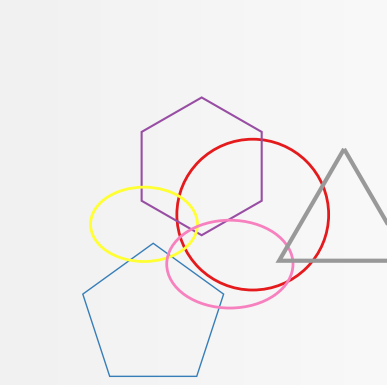[{"shape": "circle", "thickness": 2, "radius": 0.98, "center": [0.652, 0.443]}, {"shape": "pentagon", "thickness": 1, "radius": 0.96, "center": [0.395, 0.177]}, {"shape": "hexagon", "thickness": 1.5, "radius": 0.89, "center": [0.52, 0.568]}, {"shape": "oval", "thickness": 2, "radius": 0.69, "center": [0.372, 0.417]}, {"shape": "oval", "thickness": 2, "radius": 0.81, "center": [0.593, 0.314]}, {"shape": "triangle", "thickness": 3, "radius": 0.97, "center": [0.888, 0.42]}]